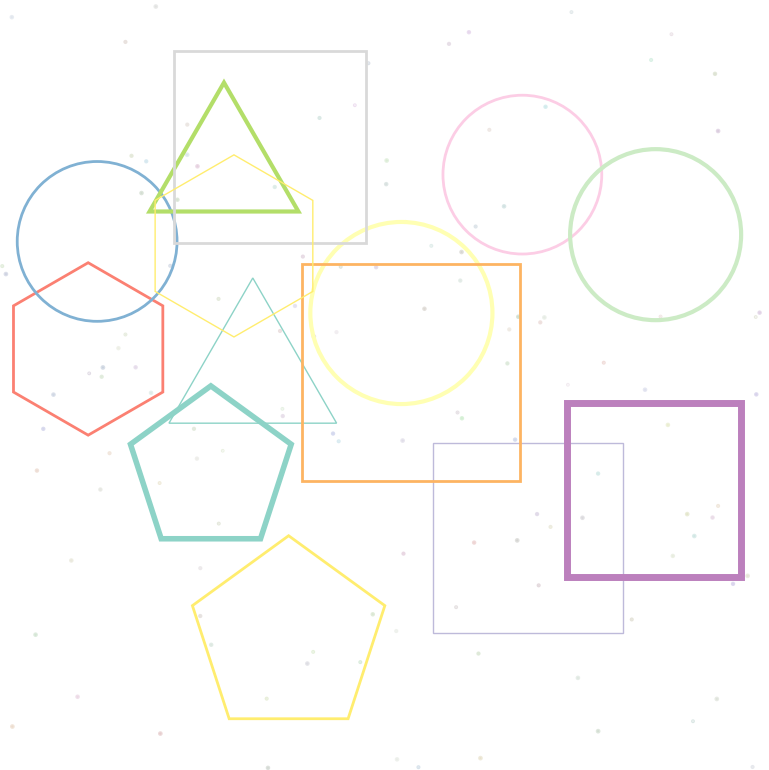[{"shape": "triangle", "thickness": 0.5, "radius": 0.63, "center": [0.328, 0.513]}, {"shape": "pentagon", "thickness": 2, "radius": 0.55, "center": [0.274, 0.389]}, {"shape": "circle", "thickness": 1.5, "radius": 0.59, "center": [0.521, 0.593]}, {"shape": "square", "thickness": 0.5, "radius": 0.62, "center": [0.686, 0.302]}, {"shape": "hexagon", "thickness": 1, "radius": 0.56, "center": [0.114, 0.547]}, {"shape": "circle", "thickness": 1, "radius": 0.52, "center": [0.126, 0.686]}, {"shape": "square", "thickness": 1, "radius": 0.71, "center": [0.534, 0.516]}, {"shape": "triangle", "thickness": 1.5, "radius": 0.56, "center": [0.291, 0.781]}, {"shape": "circle", "thickness": 1, "radius": 0.52, "center": [0.678, 0.773]}, {"shape": "square", "thickness": 1, "radius": 0.62, "center": [0.351, 0.809]}, {"shape": "square", "thickness": 2.5, "radius": 0.56, "center": [0.849, 0.363]}, {"shape": "circle", "thickness": 1.5, "radius": 0.56, "center": [0.851, 0.695]}, {"shape": "pentagon", "thickness": 1, "radius": 0.66, "center": [0.375, 0.173]}, {"shape": "hexagon", "thickness": 0.5, "radius": 0.59, "center": [0.304, 0.681]}]